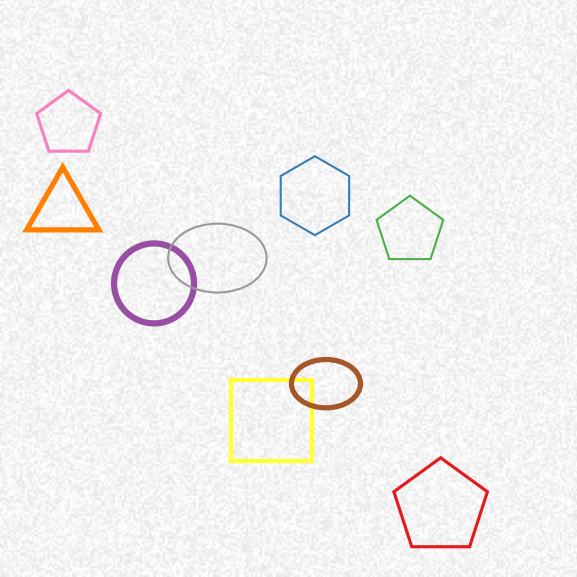[{"shape": "pentagon", "thickness": 1.5, "radius": 0.43, "center": [0.763, 0.121]}, {"shape": "hexagon", "thickness": 1, "radius": 0.34, "center": [0.545, 0.66]}, {"shape": "pentagon", "thickness": 1, "radius": 0.3, "center": [0.71, 0.6]}, {"shape": "circle", "thickness": 3, "radius": 0.35, "center": [0.267, 0.508]}, {"shape": "triangle", "thickness": 2.5, "radius": 0.36, "center": [0.109, 0.637]}, {"shape": "square", "thickness": 2, "radius": 0.35, "center": [0.47, 0.271]}, {"shape": "oval", "thickness": 2.5, "radius": 0.3, "center": [0.564, 0.335]}, {"shape": "pentagon", "thickness": 1.5, "radius": 0.29, "center": [0.119, 0.784]}, {"shape": "oval", "thickness": 1, "radius": 0.43, "center": [0.376, 0.552]}]